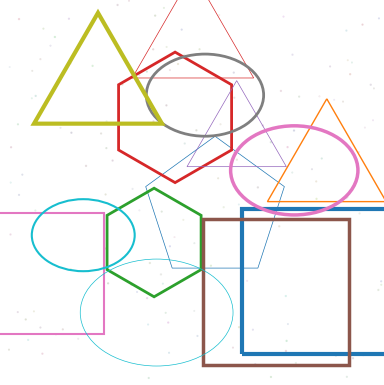[{"shape": "pentagon", "thickness": 0.5, "radius": 0.95, "center": [0.559, 0.457]}, {"shape": "square", "thickness": 3, "radius": 0.94, "center": [0.818, 0.27]}, {"shape": "triangle", "thickness": 1, "radius": 0.89, "center": [0.849, 0.565]}, {"shape": "hexagon", "thickness": 2, "radius": 0.71, "center": [0.4, 0.37]}, {"shape": "hexagon", "thickness": 2, "radius": 0.85, "center": [0.455, 0.695]}, {"shape": "triangle", "thickness": 0.5, "radius": 0.91, "center": [0.501, 0.889]}, {"shape": "triangle", "thickness": 0.5, "radius": 0.74, "center": [0.615, 0.642]}, {"shape": "square", "thickness": 2.5, "radius": 0.95, "center": [0.717, 0.241]}, {"shape": "oval", "thickness": 2.5, "radius": 0.83, "center": [0.764, 0.557]}, {"shape": "square", "thickness": 1.5, "radius": 0.79, "center": [0.113, 0.29]}, {"shape": "oval", "thickness": 2, "radius": 0.76, "center": [0.532, 0.753]}, {"shape": "triangle", "thickness": 3, "radius": 0.96, "center": [0.255, 0.775]}, {"shape": "oval", "thickness": 1.5, "radius": 0.67, "center": [0.216, 0.389]}, {"shape": "oval", "thickness": 0.5, "radius": 0.99, "center": [0.407, 0.188]}]